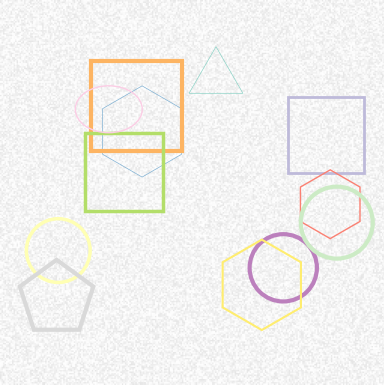[{"shape": "triangle", "thickness": 0.5, "radius": 0.4, "center": [0.561, 0.798]}, {"shape": "circle", "thickness": 2.5, "radius": 0.41, "center": [0.151, 0.349]}, {"shape": "square", "thickness": 2, "radius": 0.49, "center": [0.846, 0.649]}, {"shape": "hexagon", "thickness": 1, "radius": 0.45, "center": [0.858, 0.47]}, {"shape": "hexagon", "thickness": 0.5, "radius": 0.59, "center": [0.369, 0.659]}, {"shape": "square", "thickness": 3, "radius": 0.59, "center": [0.354, 0.725]}, {"shape": "square", "thickness": 2.5, "radius": 0.5, "center": [0.322, 0.553]}, {"shape": "oval", "thickness": 1, "radius": 0.43, "center": [0.283, 0.716]}, {"shape": "pentagon", "thickness": 3, "radius": 0.5, "center": [0.147, 0.225]}, {"shape": "circle", "thickness": 3, "radius": 0.44, "center": [0.736, 0.304]}, {"shape": "circle", "thickness": 3, "radius": 0.47, "center": [0.875, 0.422]}, {"shape": "hexagon", "thickness": 1.5, "radius": 0.59, "center": [0.68, 0.26]}]